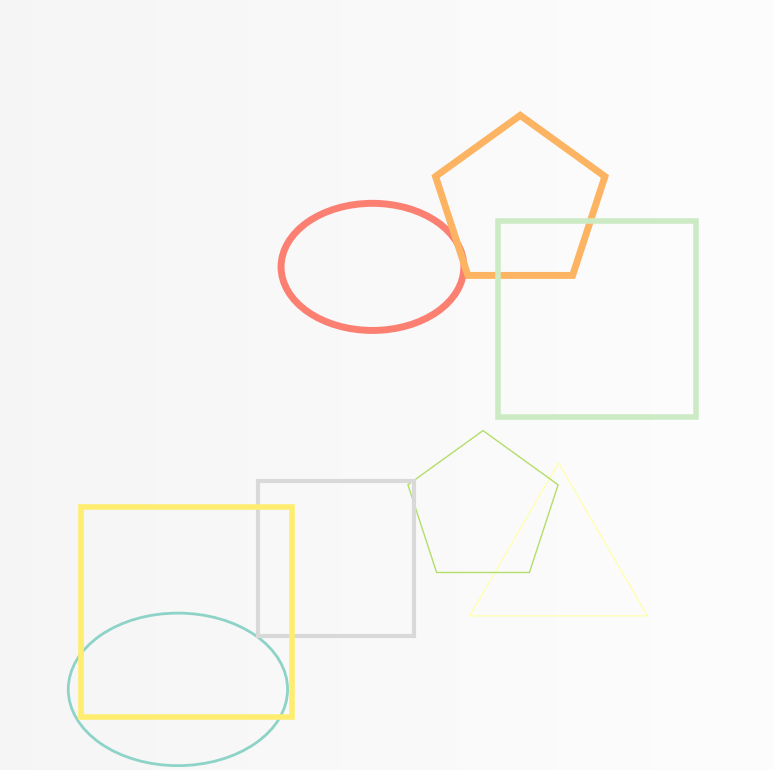[{"shape": "oval", "thickness": 1, "radius": 0.71, "center": [0.23, 0.105]}, {"shape": "triangle", "thickness": 0.5, "radius": 0.66, "center": [0.721, 0.266]}, {"shape": "oval", "thickness": 2.5, "radius": 0.59, "center": [0.481, 0.653]}, {"shape": "pentagon", "thickness": 2.5, "radius": 0.57, "center": [0.671, 0.735]}, {"shape": "pentagon", "thickness": 0.5, "radius": 0.51, "center": [0.623, 0.339]}, {"shape": "square", "thickness": 1.5, "radius": 0.5, "center": [0.433, 0.274]}, {"shape": "square", "thickness": 2, "radius": 0.64, "center": [0.77, 0.586]}, {"shape": "square", "thickness": 2, "radius": 0.68, "center": [0.241, 0.206]}]